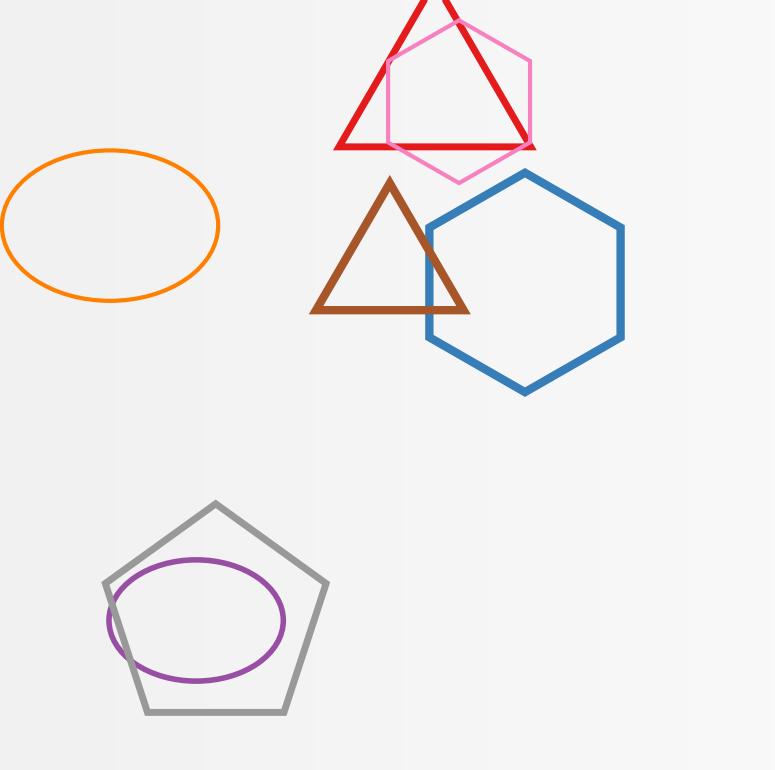[{"shape": "triangle", "thickness": 2.5, "radius": 0.71, "center": [0.561, 0.881]}, {"shape": "hexagon", "thickness": 3, "radius": 0.71, "center": [0.677, 0.633]}, {"shape": "oval", "thickness": 2, "radius": 0.56, "center": [0.253, 0.194]}, {"shape": "oval", "thickness": 1.5, "radius": 0.7, "center": [0.142, 0.707]}, {"shape": "triangle", "thickness": 3, "radius": 0.55, "center": [0.503, 0.652]}, {"shape": "hexagon", "thickness": 1.5, "radius": 0.53, "center": [0.592, 0.868]}, {"shape": "pentagon", "thickness": 2.5, "radius": 0.75, "center": [0.278, 0.196]}]